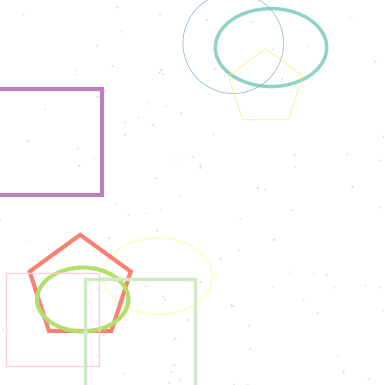[{"shape": "oval", "thickness": 2.5, "radius": 0.72, "center": [0.704, 0.876]}, {"shape": "oval", "thickness": 1, "radius": 0.71, "center": [0.41, 0.283]}, {"shape": "pentagon", "thickness": 3, "radius": 0.69, "center": [0.208, 0.252]}, {"shape": "circle", "thickness": 0.5, "radius": 0.65, "center": [0.606, 0.888]}, {"shape": "oval", "thickness": 3, "radius": 0.59, "center": [0.215, 0.222]}, {"shape": "square", "thickness": 1, "radius": 0.6, "center": [0.136, 0.171]}, {"shape": "square", "thickness": 3, "radius": 0.69, "center": [0.127, 0.631]}, {"shape": "square", "thickness": 2.5, "radius": 0.71, "center": [0.362, 0.134]}, {"shape": "pentagon", "thickness": 0.5, "radius": 0.51, "center": [0.69, 0.771]}]